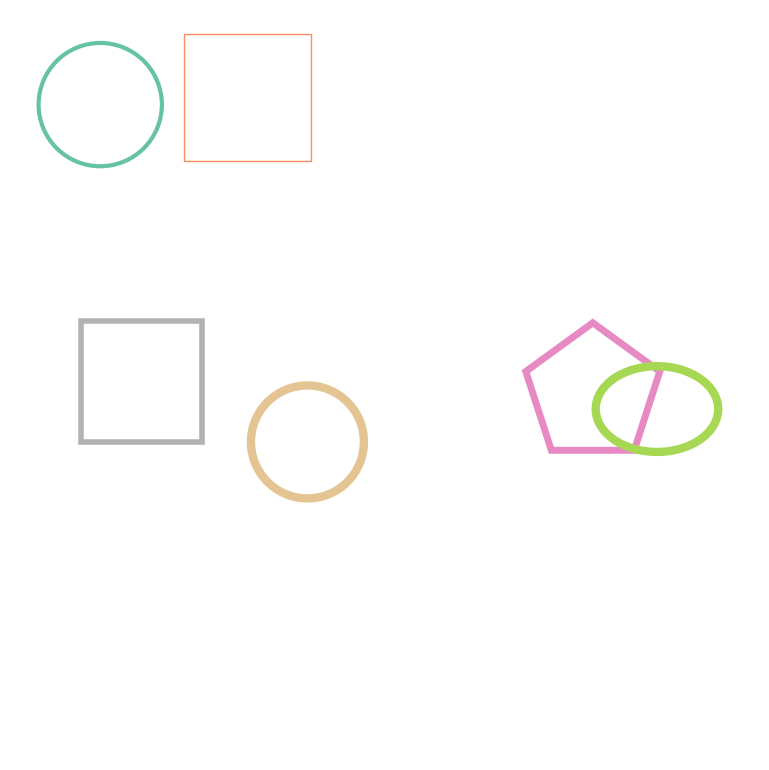[{"shape": "circle", "thickness": 1.5, "radius": 0.4, "center": [0.13, 0.864]}, {"shape": "square", "thickness": 0.5, "radius": 0.41, "center": [0.321, 0.873]}, {"shape": "pentagon", "thickness": 2.5, "radius": 0.46, "center": [0.77, 0.489]}, {"shape": "oval", "thickness": 3, "radius": 0.4, "center": [0.853, 0.469]}, {"shape": "circle", "thickness": 3, "radius": 0.37, "center": [0.399, 0.426]}, {"shape": "square", "thickness": 2, "radius": 0.39, "center": [0.183, 0.505]}]